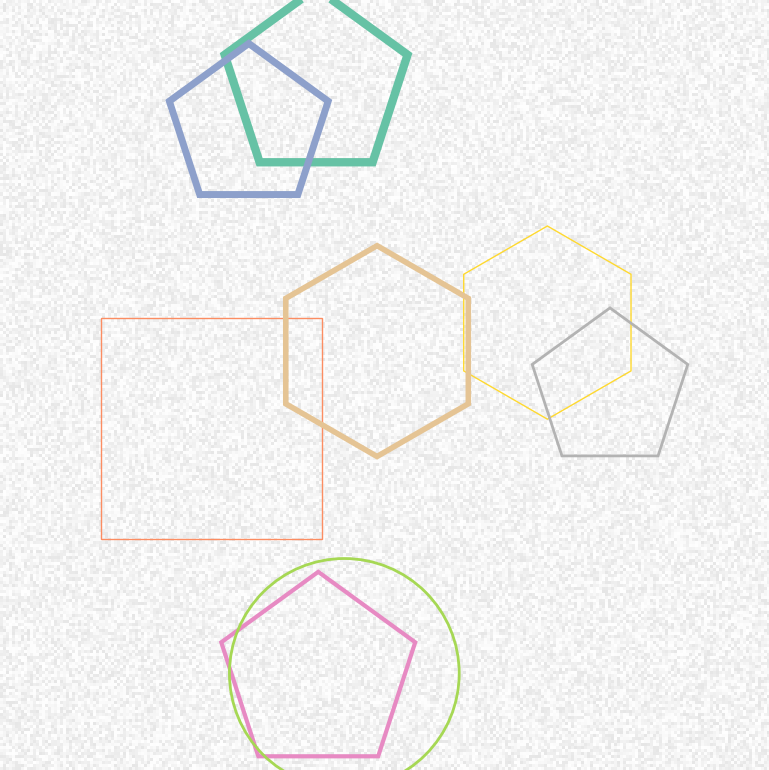[{"shape": "pentagon", "thickness": 3, "radius": 0.62, "center": [0.411, 0.89]}, {"shape": "square", "thickness": 0.5, "radius": 0.72, "center": [0.275, 0.443]}, {"shape": "pentagon", "thickness": 2.5, "radius": 0.54, "center": [0.323, 0.835]}, {"shape": "pentagon", "thickness": 1.5, "radius": 0.66, "center": [0.413, 0.125]}, {"shape": "circle", "thickness": 1, "radius": 0.75, "center": [0.447, 0.125]}, {"shape": "hexagon", "thickness": 0.5, "radius": 0.63, "center": [0.711, 0.581]}, {"shape": "hexagon", "thickness": 2, "radius": 0.68, "center": [0.49, 0.544]}, {"shape": "pentagon", "thickness": 1, "radius": 0.53, "center": [0.792, 0.494]}]